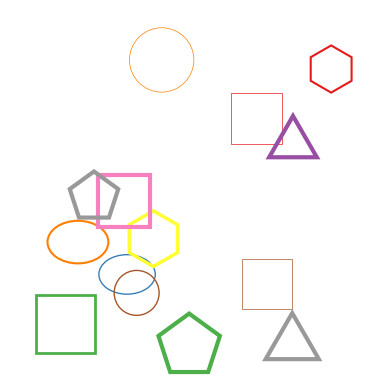[{"shape": "square", "thickness": 0.5, "radius": 0.33, "center": [0.666, 0.692]}, {"shape": "hexagon", "thickness": 1.5, "radius": 0.31, "center": [0.86, 0.821]}, {"shape": "oval", "thickness": 1, "radius": 0.37, "center": [0.33, 0.287]}, {"shape": "square", "thickness": 2, "radius": 0.38, "center": [0.171, 0.158]}, {"shape": "pentagon", "thickness": 3, "radius": 0.42, "center": [0.491, 0.102]}, {"shape": "triangle", "thickness": 3, "radius": 0.36, "center": [0.761, 0.627]}, {"shape": "circle", "thickness": 0.5, "radius": 0.42, "center": [0.42, 0.844]}, {"shape": "oval", "thickness": 1.5, "radius": 0.4, "center": [0.202, 0.371]}, {"shape": "hexagon", "thickness": 2.5, "radius": 0.36, "center": [0.398, 0.38]}, {"shape": "circle", "thickness": 1, "radius": 0.29, "center": [0.355, 0.239]}, {"shape": "square", "thickness": 0.5, "radius": 0.32, "center": [0.693, 0.263]}, {"shape": "square", "thickness": 3, "radius": 0.34, "center": [0.322, 0.477]}, {"shape": "pentagon", "thickness": 3, "radius": 0.33, "center": [0.244, 0.488]}, {"shape": "triangle", "thickness": 3, "radius": 0.4, "center": [0.759, 0.107]}]